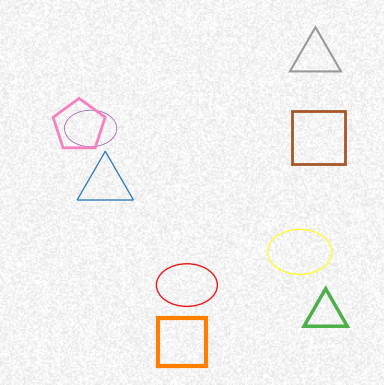[{"shape": "oval", "thickness": 1, "radius": 0.4, "center": [0.485, 0.26]}, {"shape": "triangle", "thickness": 1, "radius": 0.42, "center": [0.273, 0.523]}, {"shape": "triangle", "thickness": 2.5, "radius": 0.32, "center": [0.846, 0.185]}, {"shape": "oval", "thickness": 0.5, "radius": 0.34, "center": [0.235, 0.666]}, {"shape": "square", "thickness": 3, "radius": 0.31, "center": [0.473, 0.111]}, {"shape": "oval", "thickness": 1, "radius": 0.42, "center": [0.779, 0.346]}, {"shape": "square", "thickness": 2, "radius": 0.35, "center": [0.827, 0.642]}, {"shape": "pentagon", "thickness": 2, "radius": 0.35, "center": [0.206, 0.673]}, {"shape": "triangle", "thickness": 1.5, "radius": 0.38, "center": [0.819, 0.853]}]